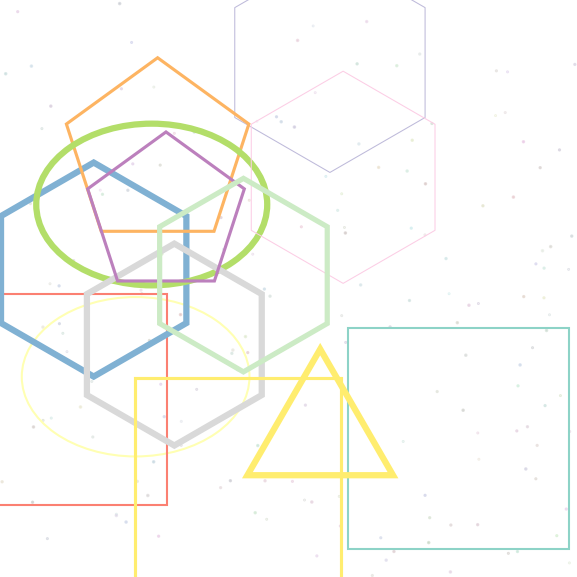[{"shape": "square", "thickness": 1, "radius": 0.96, "center": [0.794, 0.24]}, {"shape": "oval", "thickness": 1, "radius": 0.99, "center": [0.235, 0.347]}, {"shape": "hexagon", "thickness": 0.5, "radius": 0.95, "center": [0.571, 0.891]}, {"shape": "square", "thickness": 1, "radius": 0.92, "center": [0.105, 0.307]}, {"shape": "hexagon", "thickness": 3, "radius": 0.93, "center": [0.162, 0.532]}, {"shape": "pentagon", "thickness": 1.5, "radius": 0.83, "center": [0.273, 0.733]}, {"shape": "oval", "thickness": 3, "radius": 1.0, "center": [0.263, 0.645]}, {"shape": "hexagon", "thickness": 0.5, "radius": 0.92, "center": [0.594, 0.692]}, {"shape": "hexagon", "thickness": 3, "radius": 0.87, "center": [0.302, 0.402]}, {"shape": "pentagon", "thickness": 1.5, "radius": 0.71, "center": [0.287, 0.628]}, {"shape": "hexagon", "thickness": 2.5, "radius": 0.84, "center": [0.422, 0.523]}, {"shape": "triangle", "thickness": 3, "radius": 0.73, "center": [0.554, 0.249]}, {"shape": "square", "thickness": 1.5, "radius": 0.89, "center": [0.412, 0.166]}]